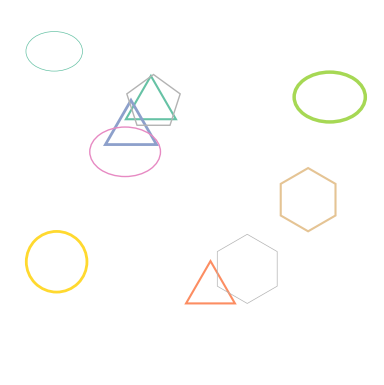[{"shape": "oval", "thickness": 0.5, "radius": 0.37, "center": [0.141, 0.867]}, {"shape": "triangle", "thickness": 1.5, "radius": 0.38, "center": [0.392, 0.728]}, {"shape": "triangle", "thickness": 1.5, "radius": 0.37, "center": [0.547, 0.249]}, {"shape": "triangle", "thickness": 2, "radius": 0.38, "center": [0.34, 0.663]}, {"shape": "oval", "thickness": 1, "radius": 0.46, "center": [0.325, 0.606]}, {"shape": "oval", "thickness": 2.5, "radius": 0.46, "center": [0.856, 0.748]}, {"shape": "circle", "thickness": 2, "radius": 0.39, "center": [0.147, 0.32]}, {"shape": "hexagon", "thickness": 1.5, "radius": 0.41, "center": [0.8, 0.481]}, {"shape": "pentagon", "thickness": 1, "radius": 0.36, "center": [0.399, 0.734]}, {"shape": "hexagon", "thickness": 0.5, "radius": 0.45, "center": [0.642, 0.302]}]